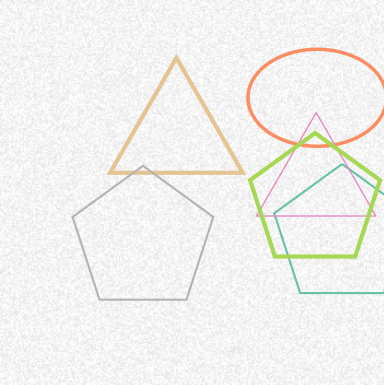[{"shape": "pentagon", "thickness": 1.5, "radius": 0.93, "center": [0.889, 0.389]}, {"shape": "oval", "thickness": 2.5, "radius": 0.9, "center": [0.824, 0.746]}, {"shape": "triangle", "thickness": 1, "radius": 0.9, "center": [0.821, 0.529]}, {"shape": "pentagon", "thickness": 3, "radius": 0.89, "center": [0.818, 0.477]}, {"shape": "triangle", "thickness": 3, "radius": 1.0, "center": [0.458, 0.651]}, {"shape": "pentagon", "thickness": 1.5, "radius": 0.96, "center": [0.371, 0.377]}]